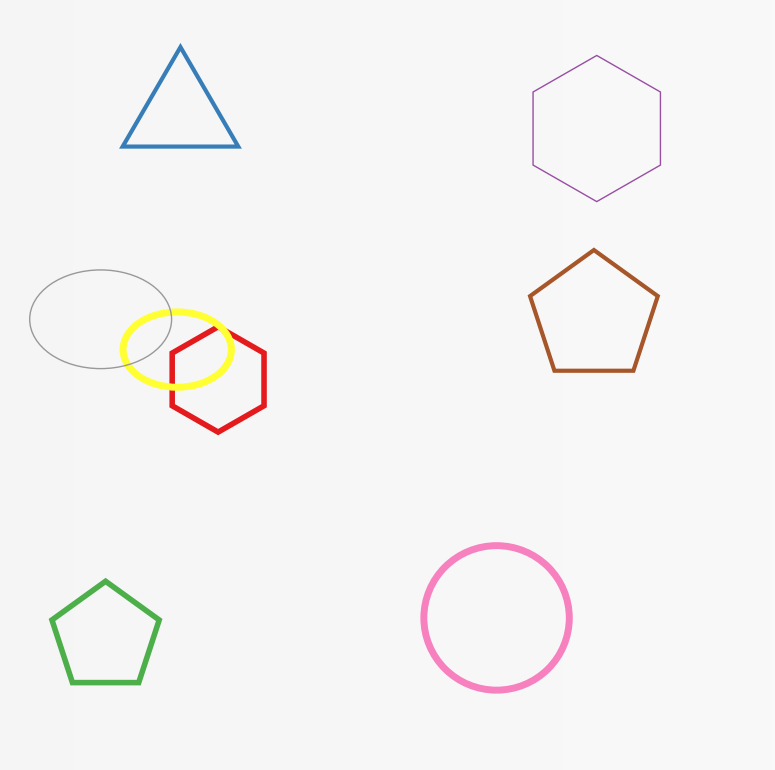[{"shape": "hexagon", "thickness": 2, "radius": 0.34, "center": [0.281, 0.507]}, {"shape": "triangle", "thickness": 1.5, "radius": 0.43, "center": [0.233, 0.853]}, {"shape": "pentagon", "thickness": 2, "radius": 0.36, "center": [0.136, 0.172]}, {"shape": "hexagon", "thickness": 0.5, "radius": 0.47, "center": [0.77, 0.833]}, {"shape": "oval", "thickness": 2.5, "radius": 0.35, "center": [0.229, 0.546]}, {"shape": "pentagon", "thickness": 1.5, "radius": 0.43, "center": [0.766, 0.589]}, {"shape": "circle", "thickness": 2.5, "radius": 0.47, "center": [0.641, 0.198]}, {"shape": "oval", "thickness": 0.5, "radius": 0.46, "center": [0.13, 0.585]}]